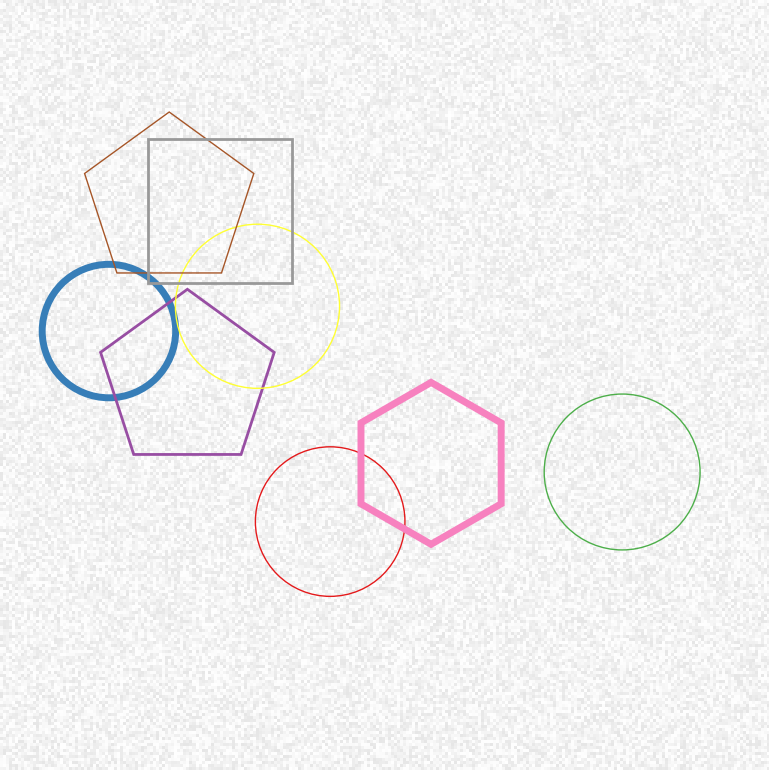[{"shape": "circle", "thickness": 0.5, "radius": 0.49, "center": [0.429, 0.323]}, {"shape": "circle", "thickness": 2.5, "radius": 0.43, "center": [0.141, 0.57]}, {"shape": "circle", "thickness": 0.5, "radius": 0.51, "center": [0.808, 0.387]}, {"shape": "pentagon", "thickness": 1, "radius": 0.59, "center": [0.243, 0.506]}, {"shape": "circle", "thickness": 0.5, "radius": 0.53, "center": [0.334, 0.602]}, {"shape": "pentagon", "thickness": 0.5, "radius": 0.58, "center": [0.22, 0.739]}, {"shape": "hexagon", "thickness": 2.5, "radius": 0.53, "center": [0.56, 0.398]}, {"shape": "square", "thickness": 1, "radius": 0.47, "center": [0.285, 0.726]}]